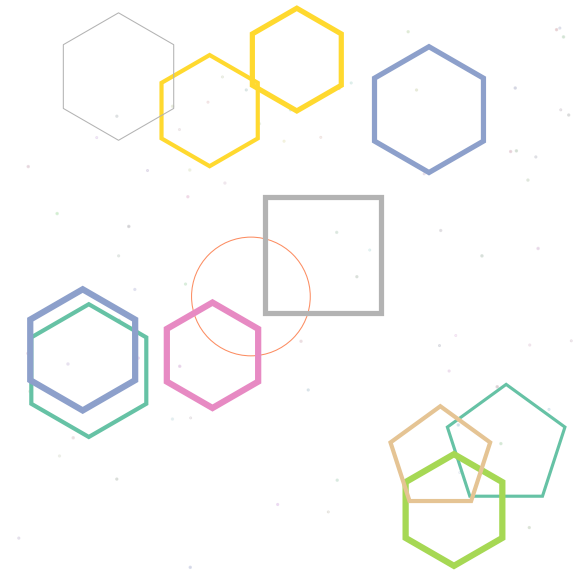[{"shape": "hexagon", "thickness": 2, "radius": 0.57, "center": [0.154, 0.357]}, {"shape": "pentagon", "thickness": 1.5, "radius": 0.54, "center": [0.876, 0.226]}, {"shape": "circle", "thickness": 0.5, "radius": 0.51, "center": [0.434, 0.486]}, {"shape": "hexagon", "thickness": 2.5, "radius": 0.54, "center": [0.743, 0.809]}, {"shape": "hexagon", "thickness": 3, "radius": 0.52, "center": [0.143, 0.393]}, {"shape": "hexagon", "thickness": 3, "radius": 0.46, "center": [0.368, 0.384]}, {"shape": "hexagon", "thickness": 3, "radius": 0.48, "center": [0.786, 0.116]}, {"shape": "hexagon", "thickness": 2.5, "radius": 0.44, "center": [0.514, 0.896]}, {"shape": "hexagon", "thickness": 2, "radius": 0.48, "center": [0.363, 0.808]}, {"shape": "pentagon", "thickness": 2, "radius": 0.45, "center": [0.762, 0.205]}, {"shape": "hexagon", "thickness": 0.5, "radius": 0.55, "center": [0.205, 0.867]}, {"shape": "square", "thickness": 2.5, "radius": 0.5, "center": [0.56, 0.557]}]